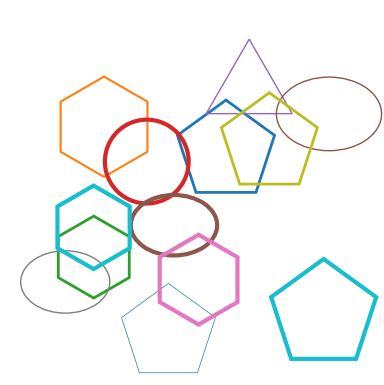[{"shape": "pentagon", "thickness": 0.5, "radius": 0.64, "center": [0.438, 0.136]}, {"shape": "pentagon", "thickness": 2, "radius": 0.66, "center": [0.587, 0.608]}, {"shape": "hexagon", "thickness": 1.5, "radius": 0.65, "center": [0.27, 0.671]}, {"shape": "hexagon", "thickness": 2, "radius": 0.53, "center": [0.244, 0.332]}, {"shape": "circle", "thickness": 3, "radius": 0.54, "center": [0.381, 0.58]}, {"shape": "triangle", "thickness": 1, "radius": 0.64, "center": [0.647, 0.769]}, {"shape": "oval", "thickness": 3, "radius": 0.56, "center": [0.452, 0.415]}, {"shape": "oval", "thickness": 1, "radius": 0.68, "center": [0.855, 0.704]}, {"shape": "hexagon", "thickness": 3, "radius": 0.58, "center": [0.516, 0.274]}, {"shape": "oval", "thickness": 1, "radius": 0.58, "center": [0.169, 0.268]}, {"shape": "pentagon", "thickness": 2, "radius": 0.66, "center": [0.7, 0.628]}, {"shape": "hexagon", "thickness": 3, "radius": 0.54, "center": [0.243, 0.41]}, {"shape": "pentagon", "thickness": 3, "radius": 0.72, "center": [0.841, 0.184]}]